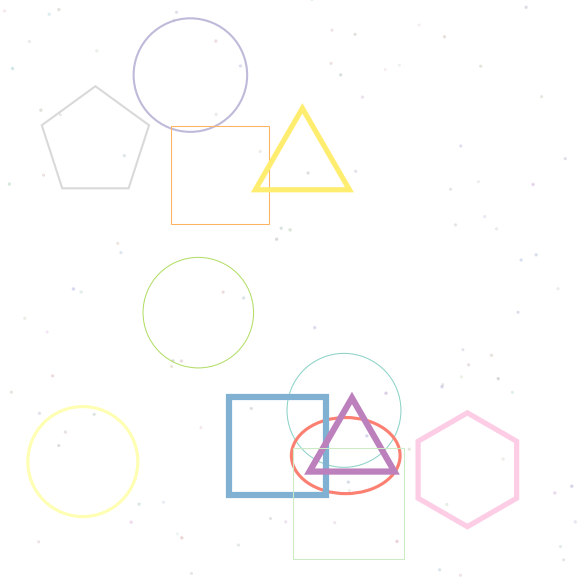[{"shape": "circle", "thickness": 0.5, "radius": 0.49, "center": [0.596, 0.289]}, {"shape": "circle", "thickness": 1.5, "radius": 0.48, "center": [0.143, 0.2]}, {"shape": "circle", "thickness": 1, "radius": 0.49, "center": [0.33, 0.869]}, {"shape": "oval", "thickness": 1.5, "radius": 0.47, "center": [0.599, 0.21]}, {"shape": "square", "thickness": 3, "radius": 0.42, "center": [0.48, 0.227]}, {"shape": "square", "thickness": 0.5, "radius": 0.42, "center": [0.381, 0.696]}, {"shape": "circle", "thickness": 0.5, "radius": 0.48, "center": [0.343, 0.458]}, {"shape": "hexagon", "thickness": 2.5, "radius": 0.49, "center": [0.809, 0.186]}, {"shape": "pentagon", "thickness": 1, "radius": 0.49, "center": [0.165, 0.752]}, {"shape": "triangle", "thickness": 3, "radius": 0.42, "center": [0.609, 0.225]}, {"shape": "square", "thickness": 0.5, "radius": 0.48, "center": [0.603, 0.128]}, {"shape": "triangle", "thickness": 2.5, "radius": 0.47, "center": [0.524, 0.718]}]